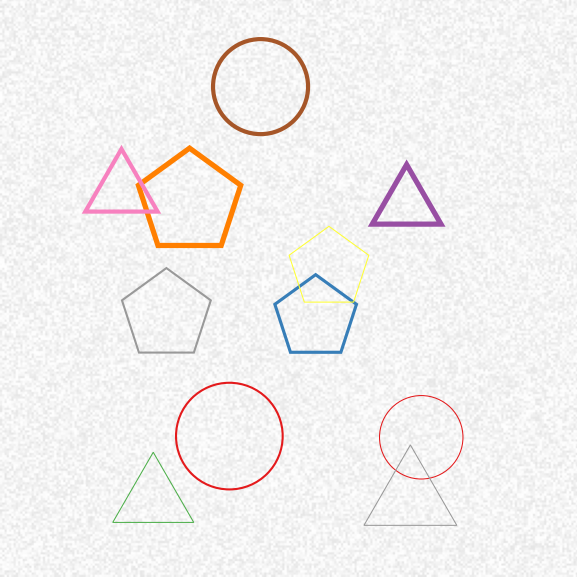[{"shape": "circle", "thickness": 1, "radius": 0.46, "center": [0.397, 0.244]}, {"shape": "circle", "thickness": 0.5, "radius": 0.36, "center": [0.729, 0.242]}, {"shape": "pentagon", "thickness": 1.5, "radius": 0.37, "center": [0.547, 0.449]}, {"shape": "triangle", "thickness": 0.5, "radius": 0.4, "center": [0.265, 0.135]}, {"shape": "triangle", "thickness": 2.5, "radius": 0.34, "center": [0.704, 0.645]}, {"shape": "pentagon", "thickness": 2.5, "radius": 0.47, "center": [0.328, 0.649]}, {"shape": "pentagon", "thickness": 0.5, "radius": 0.36, "center": [0.57, 0.535]}, {"shape": "circle", "thickness": 2, "radius": 0.41, "center": [0.451, 0.849]}, {"shape": "triangle", "thickness": 2, "radius": 0.36, "center": [0.21, 0.669]}, {"shape": "triangle", "thickness": 0.5, "radius": 0.46, "center": [0.711, 0.136]}, {"shape": "pentagon", "thickness": 1, "radius": 0.4, "center": [0.288, 0.454]}]